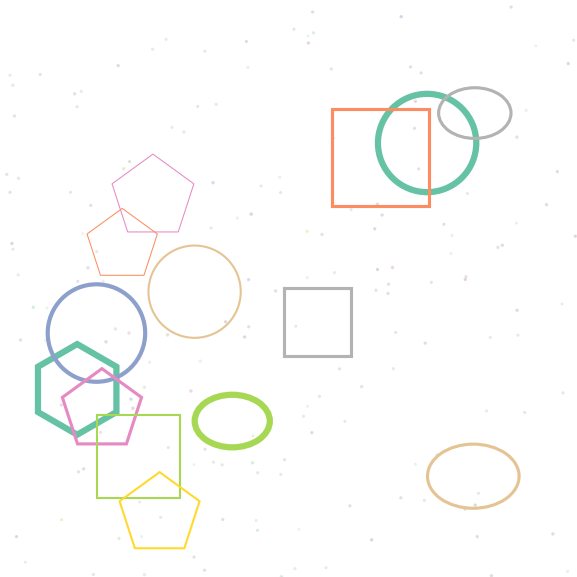[{"shape": "hexagon", "thickness": 3, "radius": 0.39, "center": [0.134, 0.325]}, {"shape": "circle", "thickness": 3, "radius": 0.43, "center": [0.74, 0.752]}, {"shape": "pentagon", "thickness": 0.5, "radius": 0.32, "center": [0.212, 0.574]}, {"shape": "square", "thickness": 1.5, "radius": 0.42, "center": [0.659, 0.727]}, {"shape": "circle", "thickness": 2, "radius": 0.42, "center": [0.167, 0.422]}, {"shape": "pentagon", "thickness": 0.5, "radius": 0.37, "center": [0.265, 0.658]}, {"shape": "pentagon", "thickness": 1.5, "radius": 0.36, "center": [0.177, 0.289]}, {"shape": "square", "thickness": 1, "radius": 0.36, "center": [0.24, 0.208]}, {"shape": "oval", "thickness": 3, "radius": 0.33, "center": [0.402, 0.27]}, {"shape": "pentagon", "thickness": 1, "radius": 0.36, "center": [0.276, 0.109]}, {"shape": "circle", "thickness": 1, "radius": 0.4, "center": [0.337, 0.494]}, {"shape": "oval", "thickness": 1.5, "radius": 0.4, "center": [0.82, 0.175]}, {"shape": "oval", "thickness": 1.5, "radius": 0.31, "center": [0.822, 0.803]}, {"shape": "square", "thickness": 1.5, "radius": 0.29, "center": [0.549, 0.441]}]